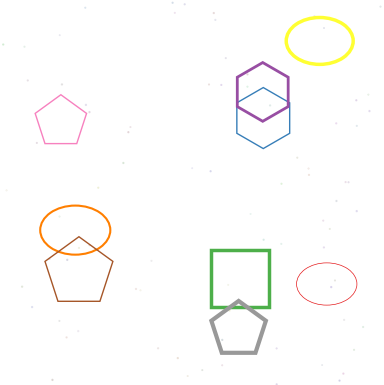[{"shape": "oval", "thickness": 0.5, "radius": 0.39, "center": [0.849, 0.262]}, {"shape": "hexagon", "thickness": 1, "radius": 0.4, "center": [0.684, 0.693]}, {"shape": "square", "thickness": 2.5, "radius": 0.37, "center": [0.623, 0.277]}, {"shape": "hexagon", "thickness": 2, "radius": 0.38, "center": [0.682, 0.761]}, {"shape": "oval", "thickness": 1.5, "radius": 0.46, "center": [0.195, 0.402]}, {"shape": "oval", "thickness": 2.5, "radius": 0.43, "center": [0.83, 0.894]}, {"shape": "pentagon", "thickness": 1, "radius": 0.46, "center": [0.205, 0.292]}, {"shape": "pentagon", "thickness": 1, "radius": 0.35, "center": [0.158, 0.684]}, {"shape": "pentagon", "thickness": 3, "radius": 0.37, "center": [0.62, 0.144]}]